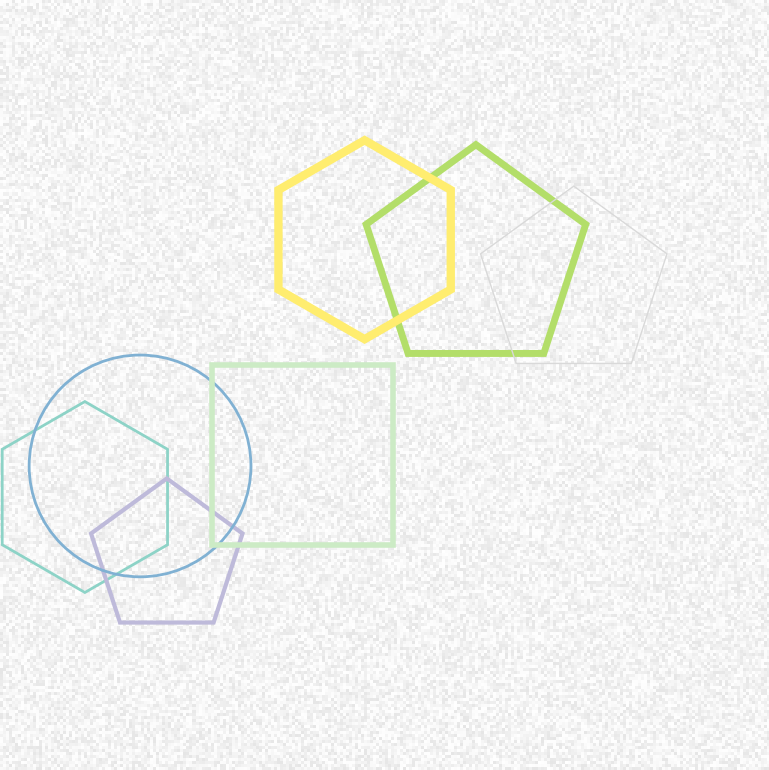[{"shape": "hexagon", "thickness": 1, "radius": 0.62, "center": [0.11, 0.355]}, {"shape": "pentagon", "thickness": 1.5, "radius": 0.52, "center": [0.217, 0.275]}, {"shape": "circle", "thickness": 1, "radius": 0.72, "center": [0.182, 0.395]}, {"shape": "pentagon", "thickness": 2.5, "radius": 0.75, "center": [0.618, 0.662]}, {"shape": "pentagon", "thickness": 0.5, "radius": 0.64, "center": [0.745, 0.631]}, {"shape": "square", "thickness": 2, "radius": 0.59, "center": [0.393, 0.409]}, {"shape": "hexagon", "thickness": 3, "radius": 0.65, "center": [0.473, 0.689]}]